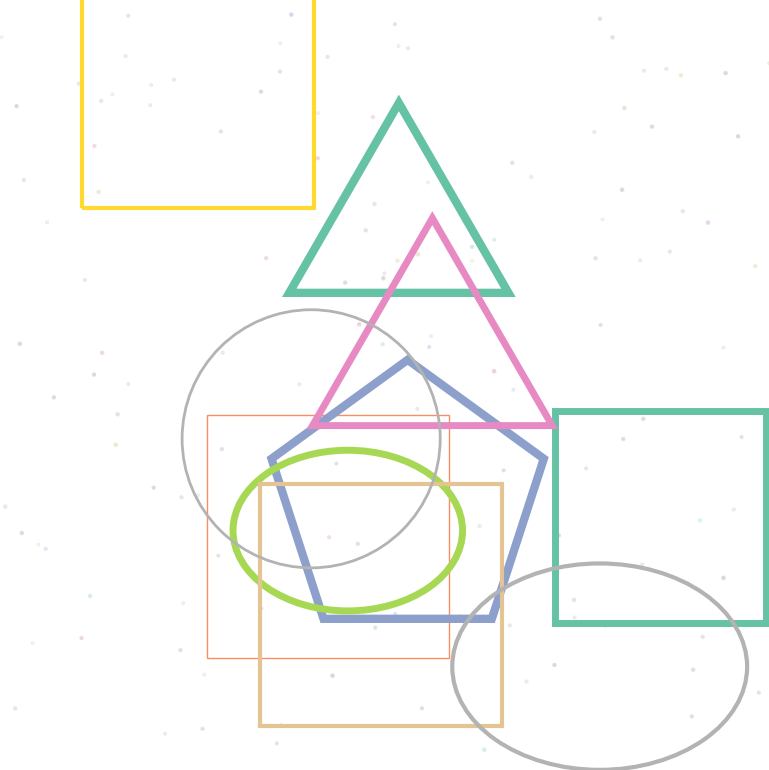[{"shape": "square", "thickness": 2.5, "radius": 0.69, "center": [0.858, 0.329]}, {"shape": "triangle", "thickness": 3, "radius": 0.82, "center": [0.518, 0.702]}, {"shape": "square", "thickness": 0.5, "radius": 0.79, "center": [0.426, 0.303]}, {"shape": "pentagon", "thickness": 3, "radius": 0.93, "center": [0.529, 0.347]}, {"shape": "triangle", "thickness": 2.5, "radius": 0.9, "center": [0.561, 0.537]}, {"shape": "oval", "thickness": 2.5, "radius": 0.75, "center": [0.452, 0.311]}, {"shape": "square", "thickness": 1.5, "radius": 0.75, "center": [0.257, 0.88]}, {"shape": "square", "thickness": 1.5, "radius": 0.78, "center": [0.495, 0.214]}, {"shape": "circle", "thickness": 1, "radius": 0.84, "center": [0.404, 0.43]}, {"shape": "oval", "thickness": 1.5, "radius": 0.96, "center": [0.779, 0.134]}]